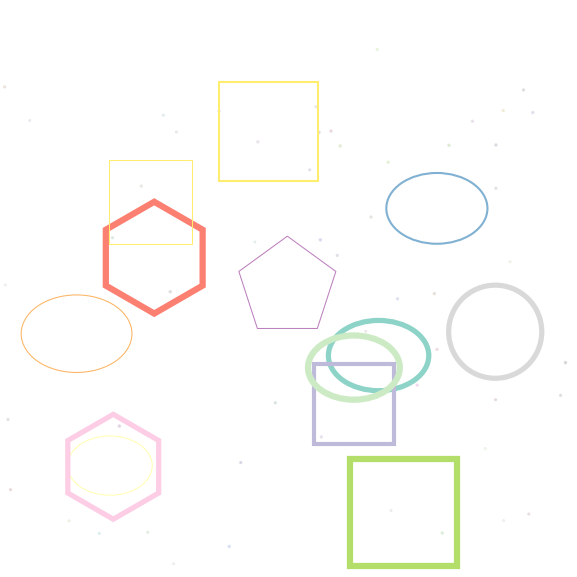[{"shape": "oval", "thickness": 2.5, "radius": 0.43, "center": [0.656, 0.383]}, {"shape": "oval", "thickness": 0.5, "radius": 0.37, "center": [0.19, 0.193]}, {"shape": "square", "thickness": 2, "radius": 0.35, "center": [0.613, 0.3]}, {"shape": "hexagon", "thickness": 3, "radius": 0.48, "center": [0.267, 0.553]}, {"shape": "oval", "thickness": 1, "radius": 0.44, "center": [0.757, 0.638]}, {"shape": "oval", "thickness": 0.5, "radius": 0.48, "center": [0.133, 0.421]}, {"shape": "square", "thickness": 3, "radius": 0.46, "center": [0.699, 0.112]}, {"shape": "hexagon", "thickness": 2.5, "radius": 0.45, "center": [0.196, 0.191]}, {"shape": "circle", "thickness": 2.5, "radius": 0.4, "center": [0.858, 0.425]}, {"shape": "pentagon", "thickness": 0.5, "radius": 0.44, "center": [0.498, 0.502]}, {"shape": "oval", "thickness": 3, "radius": 0.4, "center": [0.613, 0.363]}, {"shape": "square", "thickness": 1, "radius": 0.43, "center": [0.465, 0.772]}, {"shape": "square", "thickness": 0.5, "radius": 0.36, "center": [0.261, 0.65]}]